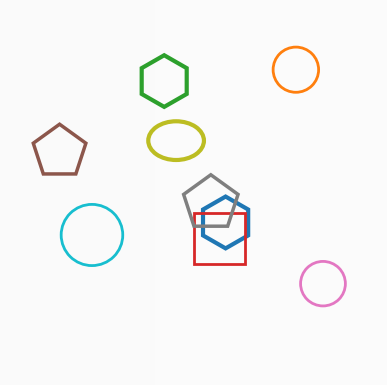[{"shape": "hexagon", "thickness": 3, "radius": 0.34, "center": [0.582, 0.422]}, {"shape": "circle", "thickness": 2, "radius": 0.29, "center": [0.764, 0.819]}, {"shape": "hexagon", "thickness": 3, "radius": 0.34, "center": [0.424, 0.789]}, {"shape": "square", "thickness": 2, "radius": 0.33, "center": [0.566, 0.381]}, {"shape": "pentagon", "thickness": 2.5, "radius": 0.36, "center": [0.154, 0.606]}, {"shape": "circle", "thickness": 2, "radius": 0.29, "center": [0.834, 0.263]}, {"shape": "pentagon", "thickness": 2.5, "radius": 0.37, "center": [0.544, 0.472]}, {"shape": "oval", "thickness": 3, "radius": 0.36, "center": [0.454, 0.635]}, {"shape": "circle", "thickness": 2, "radius": 0.4, "center": [0.237, 0.39]}]